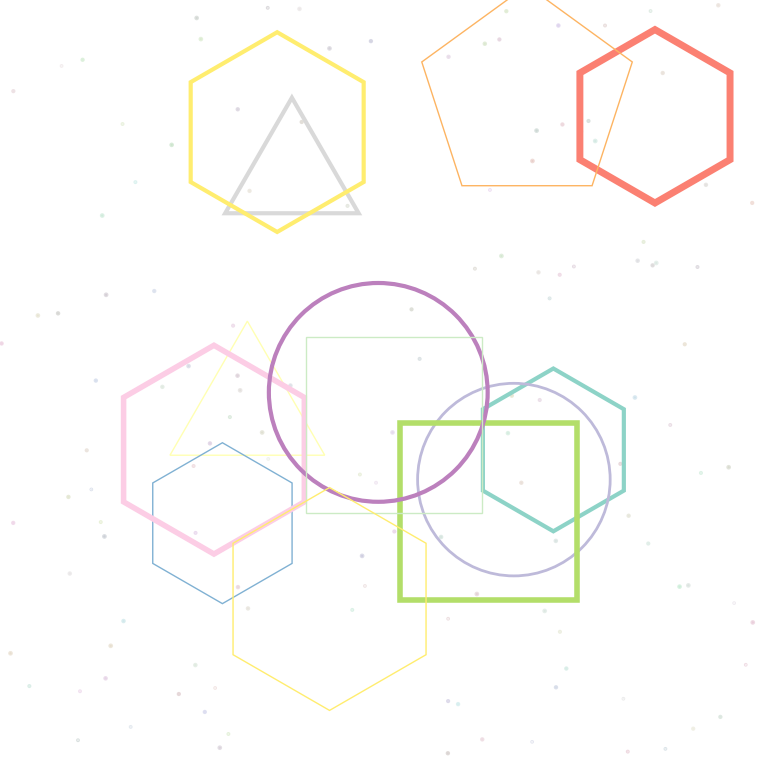[{"shape": "hexagon", "thickness": 1.5, "radius": 0.53, "center": [0.719, 0.416]}, {"shape": "triangle", "thickness": 0.5, "radius": 0.58, "center": [0.321, 0.467]}, {"shape": "circle", "thickness": 1, "radius": 0.63, "center": [0.667, 0.377]}, {"shape": "hexagon", "thickness": 2.5, "radius": 0.56, "center": [0.851, 0.849]}, {"shape": "hexagon", "thickness": 0.5, "radius": 0.52, "center": [0.289, 0.321]}, {"shape": "pentagon", "thickness": 0.5, "radius": 0.72, "center": [0.684, 0.875]}, {"shape": "square", "thickness": 2, "radius": 0.58, "center": [0.634, 0.336]}, {"shape": "hexagon", "thickness": 2, "radius": 0.68, "center": [0.278, 0.416]}, {"shape": "triangle", "thickness": 1.5, "radius": 0.5, "center": [0.379, 0.773]}, {"shape": "circle", "thickness": 1.5, "radius": 0.71, "center": [0.491, 0.49]}, {"shape": "square", "thickness": 0.5, "radius": 0.57, "center": [0.512, 0.448]}, {"shape": "hexagon", "thickness": 0.5, "radius": 0.72, "center": [0.428, 0.222]}, {"shape": "hexagon", "thickness": 1.5, "radius": 0.65, "center": [0.36, 0.828]}]